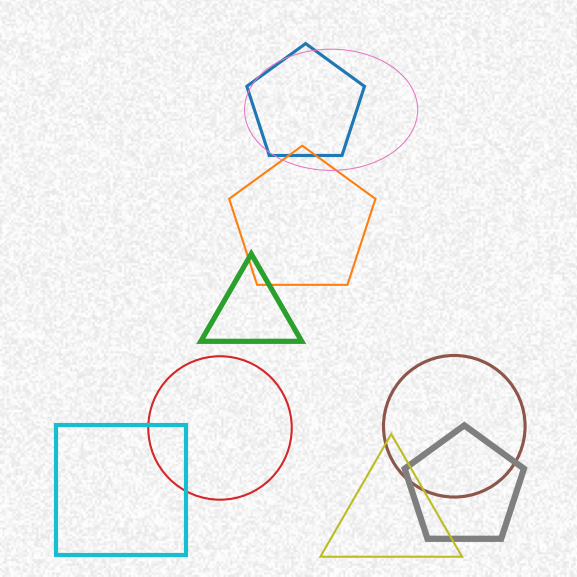[{"shape": "pentagon", "thickness": 1.5, "radius": 0.54, "center": [0.529, 0.817]}, {"shape": "pentagon", "thickness": 1, "radius": 0.67, "center": [0.523, 0.614]}, {"shape": "triangle", "thickness": 2.5, "radius": 0.5, "center": [0.435, 0.459]}, {"shape": "circle", "thickness": 1, "radius": 0.62, "center": [0.381, 0.258]}, {"shape": "circle", "thickness": 1.5, "radius": 0.61, "center": [0.787, 0.261]}, {"shape": "oval", "thickness": 0.5, "radius": 0.75, "center": [0.573, 0.809]}, {"shape": "pentagon", "thickness": 3, "radius": 0.54, "center": [0.804, 0.154]}, {"shape": "triangle", "thickness": 1, "radius": 0.71, "center": [0.677, 0.106]}, {"shape": "square", "thickness": 2, "radius": 0.56, "center": [0.209, 0.15]}]